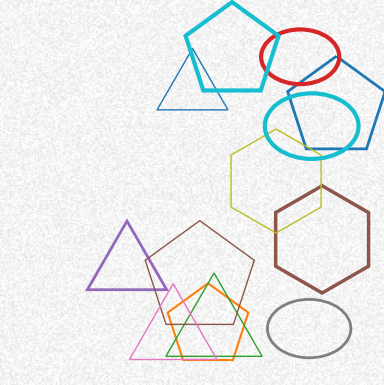[{"shape": "pentagon", "thickness": 2, "radius": 0.67, "center": [0.874, 0.721]}, {"shape": "triangle", "thickness": 1, "radius": 0.53, "center": [0.5, 0.768]}, {"shape": "pentagon", "thickness": 1.5, "radius": 0.55, "center": [0.54, 0.154]}, {"shape": "triangle", "thickness": 1, "radius": 0.72, "center": [0.556, 0.147]}, {"shape": "oval", "thickness": 3, "radius": 0.51, "center": [0.78, 0.852]}, {"shape": "triangle", "thickness": 2, "radius": 0.59, "center": [0.33, 0.307]}, {"shape": "pentagon", "thickness": 1, "radius": 0.74, "center": [0.519, 0.278]}, {"shape": "hexagon", "thickness": 2.5, "radius": 0.7, "center": [0.837, 0.378]}, {"shape": "triangle", "thickness": 1, "radius": 0.66, "center": [0.45, 0.132]}, {"shape": "oval", "thickness": 2, "radius": 0.54, "center": [0.803, 0.147]}, {"shape": "hexagon", "thickness": 1, "radius": 0.67, "center": [0.717, 0.53]}, {"shape": "pentagon", "thickness": 3, "radius": 0.63, "center": [0.603, 0.868]}, {"shape": "oval", "thickness": 3, "radius": 0.61, "center": [0.81, 0.672]}]